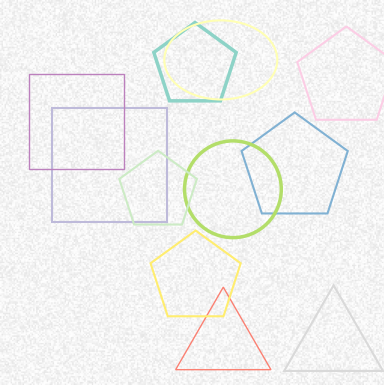[{"shape": "pentagon", "thickness": 2.5, "radius": 0.56, "center": [0.507, 0.829]}, {"shape": "oval", "thickness": 1.5, "radius": 0.73, "center": [0.573, 0.844]}, {"shape": "square", "thickness": 1.5, "radius": 0.74, "center": [0.285, 0.572]}, {"shape": "triangle", "thickness": 1, "radius": 0.71, "center": [0.58, 0.111]}, {"shape": "pentagon", "thickness": 1.5, "radius": 0.73, "center": [0.765, 0.563]}, {"shape": "circle", "thickness": 2.5, "radius": 0.63, "center": [0.605, 0.508]}, {"shape": "pentagon", "thickness": 1.5, "radius": 0.67, "center": [0.9, 0.797]}, {"shape": "triangle", "thickness": 1.5, "radius": 0.74, "center": [0.866, 0.111]}, {"shape": "square", "thickness": 1, "radius": 0.62, "center": [0.199, 0.684]}, {"shape": "pentagon", "thickness": 1.5, "radius": 0.53, "center": [0.411, 0.503]}, {"shape": "pentagon", "thickness": 1.5, "radius": 0.62, "center": [0.508, 0.278]}]